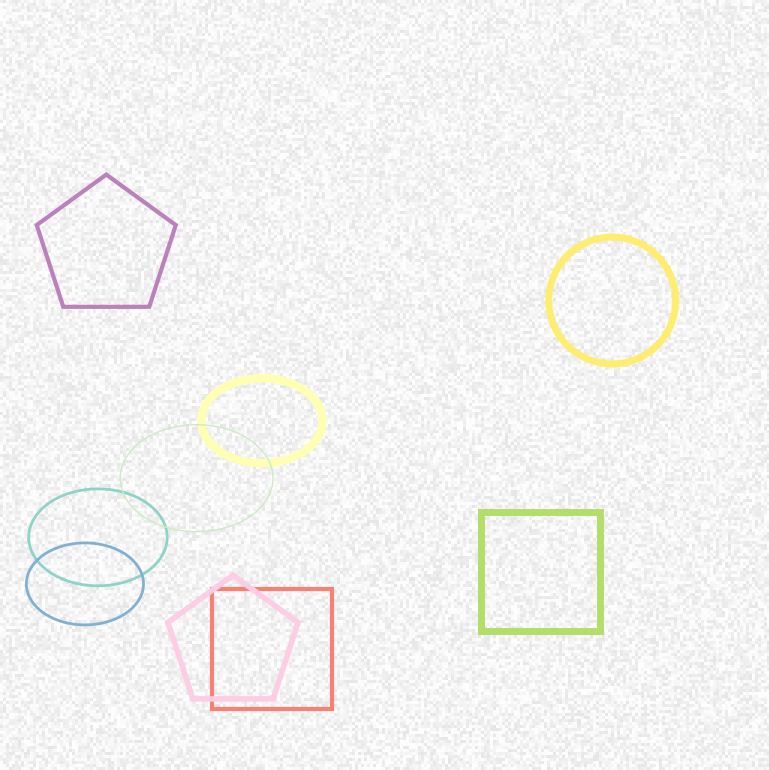[{"shape": "oval", "thickness": 1, "radius": 0.45, "center": [0.127, 0.302]}, {"shape": "oval", "thickness": 3, "radius": 0.39, "center": [0.34, 0.454]}, {"shape": "square", "thickness": 1.5, "radius": 0.39, "center": [0.353, 0.157]}, {"shape": "oval", "thickness": 1, "radius": 0.38, "center": [0.11, 0.242]}, {"shape": "square", "thickness": 2.5, "radius": 0.39, "center": [0.702, 0.258]}, {"shape": "pentagon", "thickness": 2, "radius": 0.44, "center": [0.303, 0.164]}, {"shape": "pentagon", "thickness": 1.5, "radius": 0.47, "center": [0.138, 0.678]}, {"shape": "oval", "thickness": 0.5, "radius": 0.5, "center": [0.255, 0.379]}, {"shape": "circle", "thickness": 2.5, "radius": 0.41, "center": [0.795, 0.61]}]